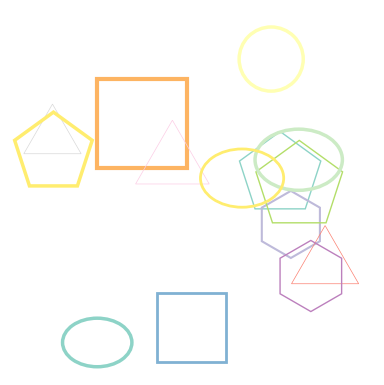[{"shape": "oval", "thickness": 2.5, "radius": 0.45, "center": [0.253, 0.11]}, {"shape": "pentagon", "thickness": 1, "radius": 0.56, "center": [0.728, 0.547]}, {"shape": "circle", "thickness": 2.5, "radius": 0.42, "center": [0.704, 0.847]}, {"shape": "hexagon", "thickness": 1.5, "radius": 0.44, "center": [0.755, 0.417]}, {"shape": "triangle", "thickness": 0.5, "radius": 0.5, "center": [0.844, 0.313]}, {"shape": "square", "thickness": 2, "radius": 0.45, "center": [0.498, 0.15]}, {"shape": "square", "thickness": 3, "radius": 0.58, "center": [0.369, 0.68]}, {"shape": "pentagon", "thickness": 1, "radius": 0.59, "center": [0.777, 0.517]}, {"shape": "triangle", "thickness": 0.5, "radius": 0.55, "center": [0.448, 0.577]}, {"shape": "triangle", "thickness": 0.5, "radius": 0.43, "center": [0.136, 0.644]}, {"shape": "hexagon", "thickness": 1, "radius": 0.46, "center": [0.807, 0.283]}, {"shape": "oval", "thickness": 2.5, "radius": 0.57, "center": [0.776, 0.585]}, {"shape": "oval", "thickness": 2, "radius": 0.54, "center": [0.629, 0.537]}, {"shape": "pentagon", "thickness": 2.5, "radius": 0.53, "center": [0.139, 0.603]}]